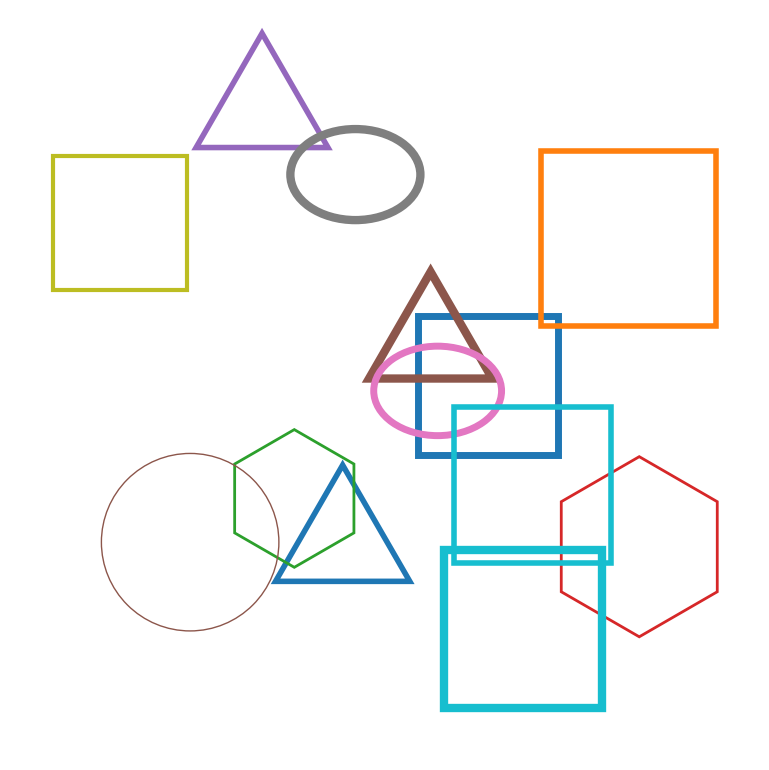[{"shape": "triangle", "thickness": 2, "radius": 0.5, "center": [0.445, 0.295]}, {"shape": "square", "thickness": 2.5, "radius": 0.45, "center": [0.634, 0.499]}, {"shape": "square", "thickness": 2, "radius": 0.57, "center": [0.816, 0.69]}, {"shape": "hexagon", "thickness": 1, "radius": 0.45, "center": [0.382, 0.353]}, {"shape": "hexagon", "thickness": 1, "radius": 0.58, "center": [0.83, 0.29]}, {"shape": "triangle", "thickness": 2, "radius": 0.49, "center": [0.34, 0.858]}, {"shape": "circle", "thickness": 0.5, "radius": 0.58, "center": [0.247, 0.296]}, {"shape": "triangle", "thickness": 3, "radius": 0.46, "center": [0.559, 0.555]}, {"shape": "oval", "thickness": 2.5, "radius": 0.42, "center": [0.568, 0.492]}, {"shape": "oval", "thickness": 3, "radius": 0.42, "center": [0.462, 0.773]}, {"shape": "square", "thickness": 1.5, "radius": 0.43, "center": [0.156, 0.71]}, {"shape": "square", "thickness": 3, "radius": 0.51, "center": [0.679, 0.184]}, {"shape": "square", "thickness": 2, "radius": 0.51, "center": [0.691, 0.37]}]